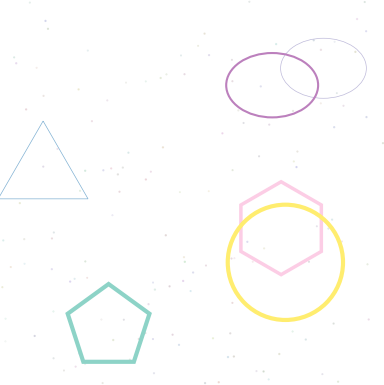[{"shape": "pentagon", "thickness": 3, "radius": 0.56, "center": [0.282, 0.151]}, {"shape": "oval", "thickness": 0.5, "radius": 0.56, "center": [0.84, 0.823]}, {"shape": "triangle", "thickness": 0.5, "radius": 0.67, "center": [0.112, 0.551]}, {"shape": "hexagon", "thickness": 2.5, "radius": 0.6, "center": [0.73, 0.407]}, {"shape": "oval", "thickness": 1.5, "radius": 0.6, "center": [0.707, 0.779]}, {"shape": "circle", "thickness": 3, "radius": 0.75, "center": [0.741, 0.319]}]